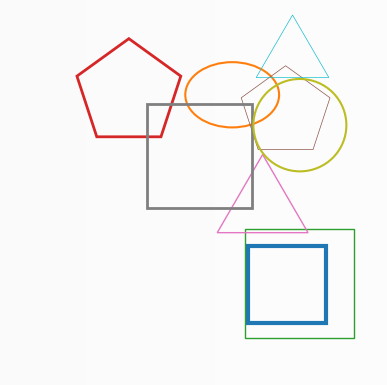[{"shape": "square", "thickness": 3, "radius": 0.51, "center": [0.74, 0.261]}, {"shape": "oval", "thickness": 1.5, "radius": 0.61, "center": [0.599, 0.754]}, {"shape": "square", "thickness": 1, "radius": 0.71, "center": [0.773, 0.264]}, {"shape": "pentagon", "thickness": 2, "radius": 0.7, "center": [0.333, 0.759]}, {"shape": "pentagon", "thickness": 0.5, "radius": 0.6, "center": [0.737, 0.709]}, {"shape": "triangle", "thickness": 1, "radius": 0.68, "center": [0.678, 0.463]}, {"shape": "square", "thickness": 2, "radius": 0.67, "center": [0.515, 0.594]}, {"shape": "circle", "thickness": 1.5, "radius": 0.6, "center": [0.774, 0.675]}, {"shape": "triangle", "thickness": 0.5, "radius": 0.54, "center": [0.755, 0.853]}]